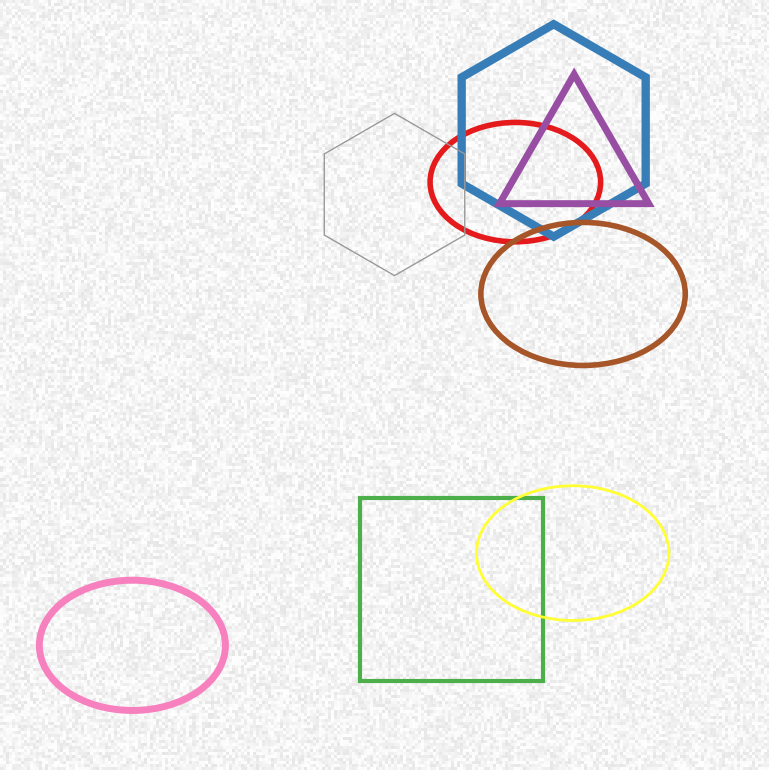[{"shape": "oval", "thickness": 2, "radius": 0.55, "center": [0.669, 0.763]}, {"shape": "hexagon", "thickness": 3, "radius": 0.69, "center": [0.719, 0.831]}, {"shape": "square", "thickness": 1.5, "radius": 0.6, "center": [0.587, 0.235]}, {"shape": "triangle", "thickness": 2.5, "radius": 0.56, "center": [0.746, 0.791]}, {"shape": "oval", "thickness": 1, "radius": 0.62, "center": [0.744, 0.282]}, {"shape": "oval", "thickness": 2, "radius": 0.66, "center": [0.757, 0.618]}, {"shape": "oval", "thickness": 2.5, "radius": 0.6, "center": [0.172, 0.162]}, {"shape": "hexagon", "thickness": 0.5, "radius": 0.53, "center": [0.512, 0.747]}]